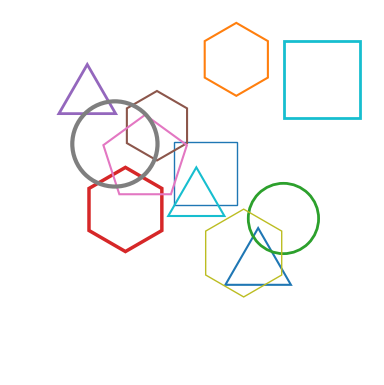[{"shape": "square", "thickness": 1, "radius": 0.41, "center": [0.533, 0.55]}, {"shape": "triangle", "thickness": 1.5, "radius": 0.49, "center": [0.671, 0.309]}, {"shape": "hexagon", "thickness": 1.5, "radius": 0.47, "center": [0.614, 0.846]}, {"shape": "circle", "thickness": 2, "radius": 0.46, "center": [0.736, 0.432]}, {"shape": "hexagon", "thickness": 2.5, "radius": 0.55, "center": [0.326, 0.456]}, {"shape": "triangle", "thickness": 2, "radius": 0.43, "center": [0.227, 0.747]}, {"shape": "hexagon", "thickness": 1.5, "radius": 0.45, "center": [0.408, 0.673]}, {"shape": "pentagon", "thickness": 1.5, "radius": 0.57, "center": [0.377, 0.588]}, {"shape": "circle", "thickness": 3, "radius": 0.55, "center": [0.298, 0.626]}, {"shape": "hexagon", "thickness": 1, "radius": 0.57, "center": [0.633, 0.343]}, {"shape": "square", "thickness": 2, "radius": 0.5, "center": [0.837, 0.793]}, {"shape": "triangle", "thickness": 1.5, "radius": 0.42, "center": [0.51, 0.481]}]